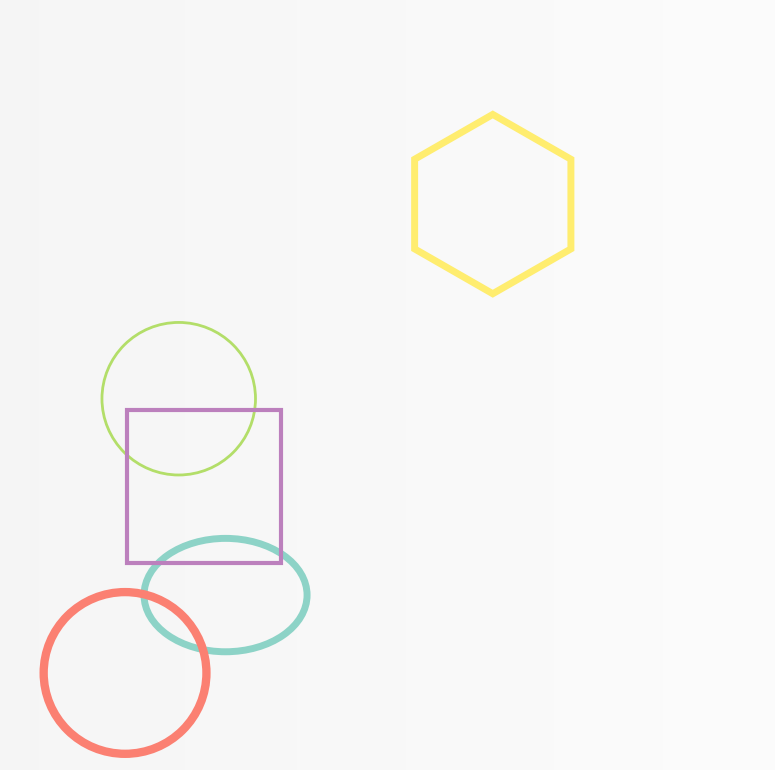[{"shape": "oval", "thickness": 2.5, "radius": 0.53, "center": [0.291, 0.227]}, {"shape": "circle", "thickness": 3, "radius": 0.53, "center": [0.161, 0.126]}, {"shape": "circle", "thickness": 1, "radius": 0.5, "center": [0.231, 0.482]}, {"shape": "square", "thickness": 1.5, "radius": 0.5, "center": [0.263, 0.369]}, {"shape": "hexagon", "thickness": 2.5, "radius": 0.58, "center": [0.636, 0.735]}]